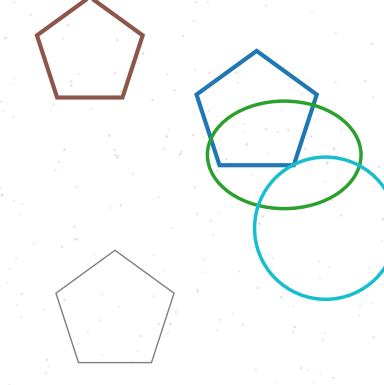[{"shape": "pentagon", "thickness": 3, "radius": 0.82, "center": [0.667, 0.704]}, {"shape": "oval", "thickness": 2.5, "radius": 1.0, "center": [0.738, 0.598]}, {"shape": "pentagon", "thickness": 3, "radius": 0.72, "center": [0.233, 0.864]}, {"shape": "pentagon", "thickness": 1, "radius": 0.81, "center": [0.299, 0.189]}, {"shape": "circle", "thickness": 2.5, "radius": 0.92, "center": [0.846, 0.407]}]